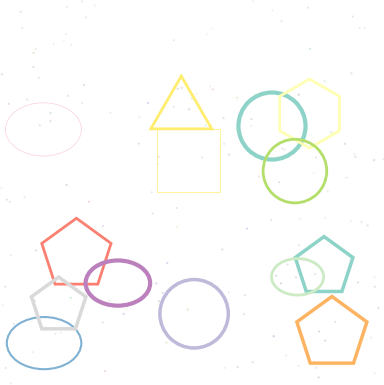[{"shape": "pentagon", "thickness": 2.5, "radius": 0.39, "center": [0.842, 0.307]}, {"shape": "circle", "thickness": 3, "radius": 0.44, "center": [0.706, 0.673]}, {"shape": "hexagon", "thickness": 2, "radius": 0.45, "center": [0.804, 0.705]}, {"shape": "circle", "thickness": 2.5, "radius": 0.44, "center": [0.504, 0.185]}, {"shape": "pentagon", "thickness": 2, "radius": 0.47, "center": [0.198, 0.339]}, {"shape": "oval", "thickness": 1.5, "radius": 0.48, "center": [0.114, 0.109]}, {"shape": "pentagon", "thickness": 2.5, "radius": 0.48, "center": [0.862, 0.134]}, {"shape": "circle", "thickness": 2, "radius": 0.41, "center": [0.766, 0.556]}, {"shape": "oval", "thickness": 0.5, "radius": 0.49, "center": [0.113, 0.664]}, {"shape": "pentagon", "thickness": 2.5, "radius": 0.37, "center": [0.152, 0.206]}, {"shape": "oval", "thickness": 3, "radius": 0.42, "center": [0.306, 0.265]}, {"shape": "oval", "thickness": 2, "radius": 0.34, "center": [0.773, 0.281]}, {"shape": "square", "thickness": 0.5, "radius": 0.41, "center": [0.49, 0.583]}, {"shape": "triangle", "thickness": 2, "radius": 0.46, "center": [0.471, 0.711]}]